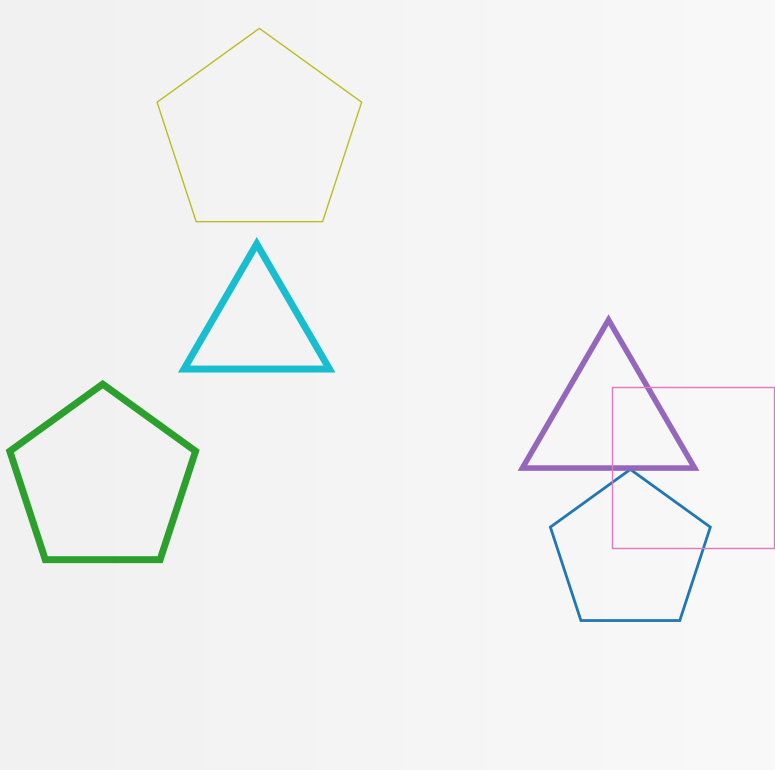[{"shape": "pentagon", "thickness": 1, "radius": 0.54, "center": [0.813, 0.282]}, {"shape": "pentagon", "thickness": 2.5, "radius": 0.63, "center": [0.133, 0.375]}, {"shape": "triangle", "thickness": 2, "radius": 0.64, "center": [0.785, 0.456]}, {"shape": "square", "thickness": 0.5, "radius": 0.52, "center": [0.894, 0.392]}, {"shape": "pentagon", "thickness": 0.5, "radius": 0.69, "center": [0.335, 0.824]}, {"shape": "triangle", "thickness": 2.5, "radius": 0.54, "center": [0.331, 0.575]}]